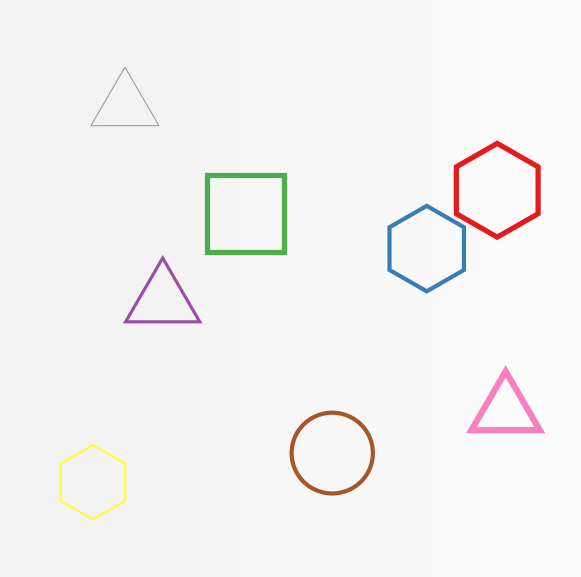[{"shape": "hexagon", "thickness": 2.5, "radius": 0.41, "center": [0.855, 0.67]}, {"shape": "hexagon", "thickness": 2, "radius": 0.37, "center": [0.734, 0.569]}, {"shape": "square", "thickness": 2.5, "radius": 0.33, "center": [0.423, 0.629]}, {"shape": "triangle", "thickness": 1.5, "radius": 0.37, "center": [0.28, 0.479]}, {"shape": "hexagon", "thickness": 1, "radius": 0.32, "center": [0.16, 0.164]}, {"shape": "circle", "thickness": 2, "radius": 0.35, "center": [0.572, 0.215]}, {"shape": "triangle", "thickness": 3, "radius": 0.34, "center": [0.87, 0.288]}, {"shape": "triangle", "thickness": 0.5, "radius": 0.34, "center": [0.215, 0.815]}]